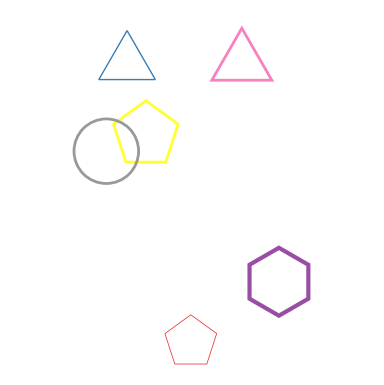[{"shape": "pentagon", "thickness": 0.5, "radius": 0.35, "center": [0.496, 0.112]}, {"shape": "triangle", "thickness": 1, "radius": 0.42, "center": [0.33, 0.836]}, {"shape": "hexagon", "thickness": 3, "radius": 0.44, "center": [0.725, 0.268]}, {"shape": "pentagon", "thickness": 2, "radius": 0.44, "center": [0.379, 0.65]}, {"shape": "triangle", "thickness": 2, "radius": 0.45, "center": [0.628, 0.837]}, {"shape": "circle", "thickness": 2, "radius": 0.42, "center": [0.276, 0.607]}]